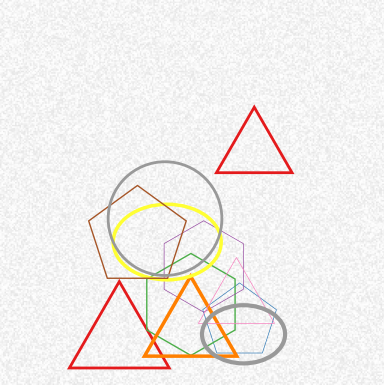[{"shape": "triangle", "thickness": 2, "radius": 0.57, "center": [0.66, 0.608]}, {"shape": "triangle", "thickness": 2, "radius": 0.75, "center": [0.31, 0.119]}, {"shape": "pentagon", "thickness": 0.5, "radius": 0.5, "center": [0.622, 0.165]}, {"shape": "hexagon", "thickness": 1, "radius": 0.66, "center": [0.496, 0.209]}, {"shape": "hexagon", "thickness": 0.5, "radius": 0.59, "center": [0.529, 0.308]}, {"shape": "triangle", "thickness": 2.5, "radius": 0.69, "center": [0.495, 0.144]}, {"shape": "oval", "thickness": 2.5, "radius": 0.7, "center": [0.434, 0.371]}, {"shape": "pentagon", "thickness": 1, "radius": 0.67, "center": [0.357, 0.385]}, {"shape": "triangle", "thickness": 0.5, "radius": 0.57, "center": [0.614, 0.217]}, {"shape": "circle", "thickness": 2, "radius": 0.74, "center": [0.429, 0.432]}, {"shape": "oval", "thickness": 3, "radius": 0.54, "center": [0.633, 0.132]}]